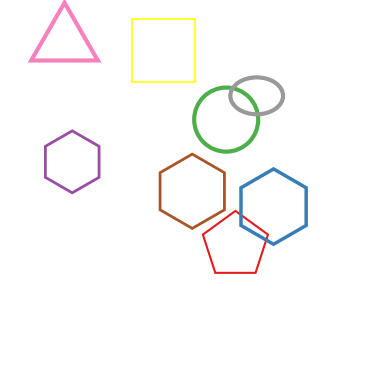[{"shape": "pentagon", "thickness": 1.5, "radius": 0.44, "center": [0.612, 0.363]}, {"shape": "hexagon", "thickness": 2.5, "radius": 0.49, "center": [0.711, 0.463]}, {"shape": "circle", "thickness": 3, "radius": 0.42, "center": [0.588, 0.689]}, {"shape": "hexagon", "thickness": 2, "radius": 0.4, "center": [0.188, 0.58]}, {"shape": "square", "thickness": 1.5, "radius": 0.41, "center": [0.424, 0.868]}, {"shape": "hexagon", "thickness": 2, "radius": 0.48, "center": [0.499, 0.503]}, {"shape": "triangle", "thickness": 3, "radius": 0.5, "center": [0.168, 0.893]}, {"shape": "oval", "thickness": 3, "radius": 0.34, "center": [0.667, 0.751]}]